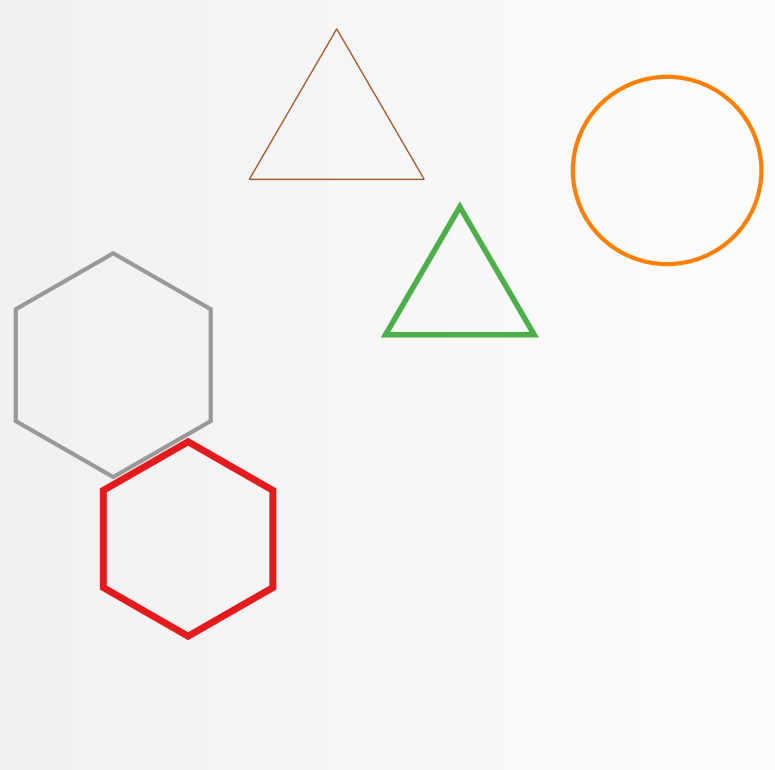[{"shape": "hexagon", "thickness": 2.5, "radius": 0.63, "center": [0.243, 0.3]}, {"shape": "triangle", "thickness": 2, "radius": 0.55, "center": [0.593, 0.621]}, {"shape": "circle", "thickness": 1.5, "radius": 0.61, "center": [0.861, 0.779]}, {"shape": "triangle", "thickness": 0.5, "radius": 0.65, "center": [0.434, 0.832]}, {"shape": "hexagon", "thickness": 1.5, "radius": 0.73, "center": [0.146, 0.526]}]